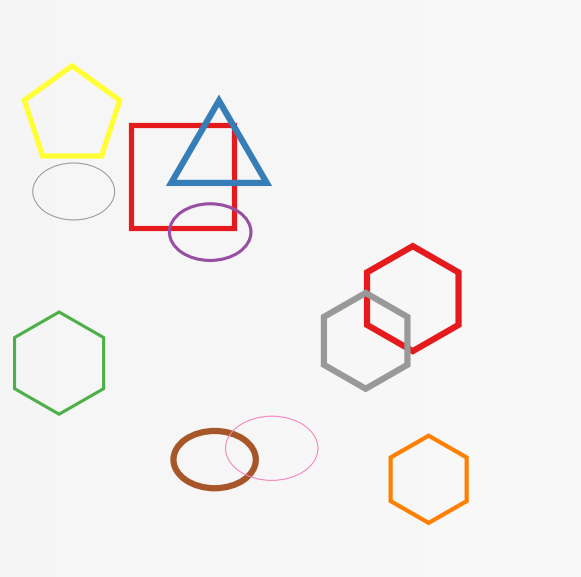[{"shape": "square", "thickness": 2.5, "radius": 0.44, "center": [0.314, 0.693]}, {"shape": "hexagon", "thickness": 3, "radius": 0.45, "center": [0.71, 0.482]}, {"shape": "triangle", "thickness": 3, "radius": 0.47, "center": [0.377, 0.73]}, {"shape": "hexagon", "thickness": 1.5, "radius": 0.44, "center": [0.102, 0.37]}, {"shape": "oval", "thickness": 1.5, "radius": 0.35, "center": [0.362, 0.597]}, {"shape": "hexagon", "thickness": 2, "radius": 0.38, "center": [0.737, 0.169]}, {"shape": "pentagon", "thickness": 2.5, "radius": 0.43, "center": [0.124, 0.799]}, {"shape": "oval", "thickness": 3, "radius": 0.35, "center": [0.369, 0.203]}, {"shape": "oval", "thickness": 0.5, "radius": 0.4, "center": [0.468, 0.223]}, {"shape": "hexagon", "thickness": 3, "radius": 0.41, "center": [0.629, 0.409]}, {"shape": "oval", "thickness": 0.5, "radius": 0.35, "center": [0.127, 0.668]}]